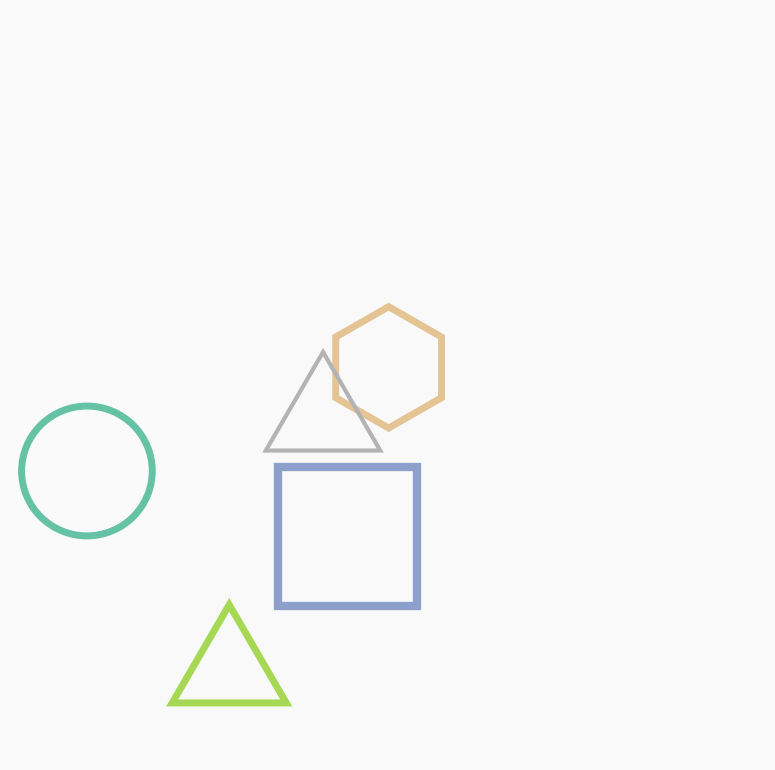[{"shape": "circle", "thickness": 2.5, "radius": 0.42, "center": [0.112, 0.388]}, {"shape": "square", "thickness": 3, "radius": 0.45, "center": [0.449, 0.303]}, {"shape": "triangle", "thickness": 2.5, "radius": 0.42, "center": [0.296, 0.13]}, {"shape": "hexagon", "thickness": 2.5, "radius": 0.39, "center": [0.501, 0.523]}, {"shape": "triangle", "thickness": 1.5, "radius": 0.43, "center": [0.417, 0.458]}]